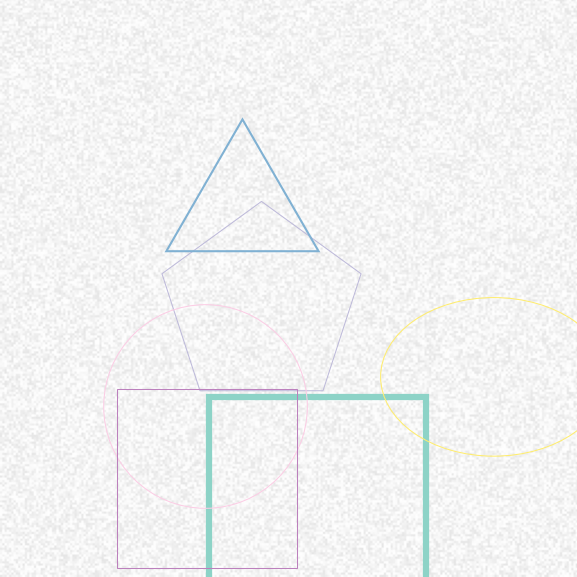[{"shape": "square", "thickness": 3, "radius": 0.94, "center": [0.549, 0.124]}, {"shape": "pentagon", "thickness": 0.5, "radius": 0.91, "center": [0.453, 0.469]}, {"shape": "triangle", "thickness": 1, "radius": 0.76, "center": [0.42, 0.64]}, {"shape": "circle", "thickness": 0.5, "radius": 0.88, "center": [0.356, 0.295]}, {"shape": "square", "thickness": 0.5, "radius": 0.78, "center": [0.358, 0.17]}, {"shape": "oval", "thickness": 0.5, "radius": 0.98, "center": [0.855, 0.347]}]